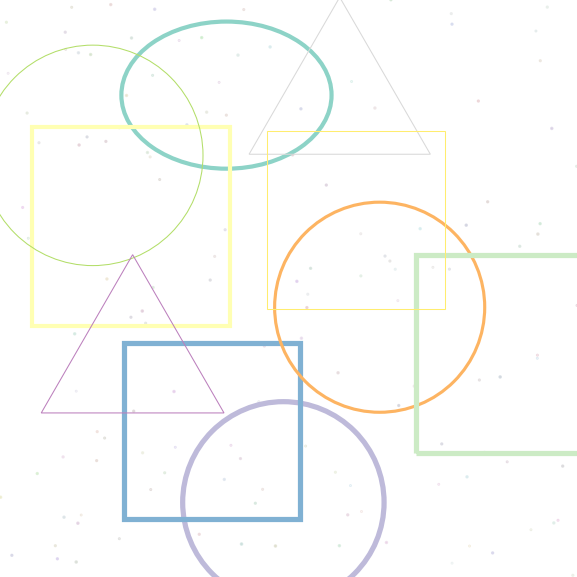[{"shape": "oval", "thickness": 2, "radius": 0.91, "center": [0.392, 0.834]}, {"shape": "square", "thickness": 2, "radius": 0.86, "center": [0.227, 0.606]}, {"shape": "circle", "thickness": 2.5, "radius": 0.87, "center": [0.491, 0.129]}, {"shape": "square", "thickness": 2.5, "radius": 0.76, "center": [0.367, 0.253]}, {"shape": "circle", "thickness": 1.5, "radius": 0.91, "center": [0.657, 0.467]}, {"shape": "circle", "thickness": 0.5, "radius": 0.95, "center": [0.161, 0.73]}, {"shape": "triangle", "thickness": 0.5, "radius": 0.91, "center": [0.588, 0.823]}, {"shape": "triangle", "thickness": 0.5, "radius": 0.91, "center": [0.23, 0.375]}, {"shape": "square", "thickness": 2.5, "radius": 0.86, "center": [0.891, 0.385]}, {"shape": "square", "thickness": 0.5, "radius": 0.77, "center": [0.616, 0.619]}]